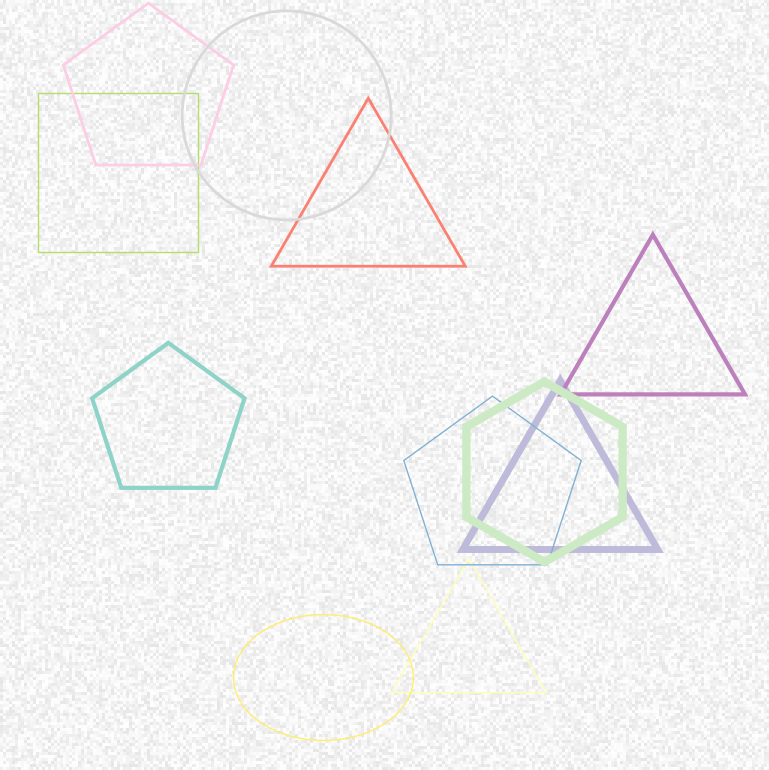[{"shape": "pentagon", "thickness": 1.5, "radius": 0.52, "center": [0.219, 0.451]}, {"shape": "triangle", "thickness": 0.5, "radius": 0.58, "center": [0.609, 0.158]}, {"shape": "triangle", "thickness": 2.5, "radius": 0.73, "center": [0.728, 0.359]}, {"shape": "triangle", "thickness": 1, "radius": 0.73, "center": [0.478, 0.727]}, {"shape": "pentagon", "thickness": 0.5, "radius": 0.61, "center": [0.64, 0.364]}, {"shape": "square", "thickness": 0.5, "radius": 0.52, "center": [0.153, 0.776]}, {"shape": "pentagon", "thickness": 1, "radius": 0.58, "center": [0.193, 0.88]}, {"shape": "circle", "thickness": 1, "radius": 0.68, "center": [0.372, 0.85]}, {"shape": "triangle", "thickness": 1.5, "radius": 0.69, "center": [0.848, 0.557]}, {"shape": "hexagon", "thickness": 3, "radius": 0.59, "center": [0.707, 0.387]}, {"shape": "oval", "thickness": 0.5, "radius": 0.58, "center": [0.42, 0.12]}]